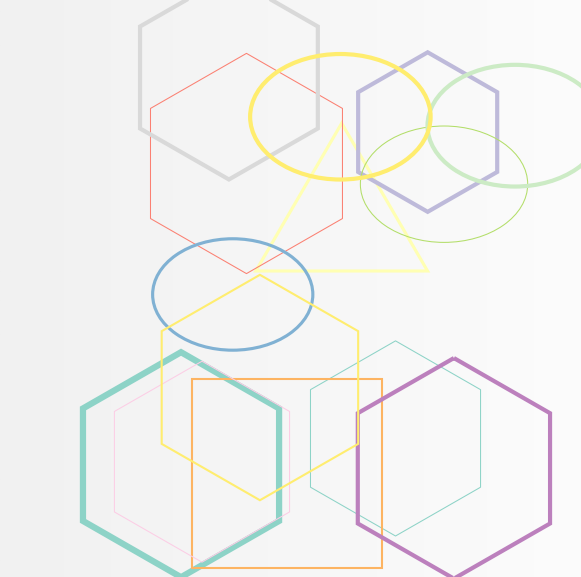[{"shape": "hexagon", "thickness": 0.5, "radius": 0.84, "center": [0.68, 0.24]}, {"shape": "hexagon", "thickness": 3, "radius": 0.97, "center": [0.311, 0.194]}, {"shape": "triangle", "thickness": 1.5, "radius": 0.85, "center": [0.588, 0.615]}, {"shape": "hexagon", "thickness": 2, "radius": 0.69, "center": [0.736, 0.77]}, {"shape": "hexagon", "thickness": 0.5, "radius": 0.95, "center": [0.424, 0.716]}, {"shape": "oval", "thickness": 1.5, "radius": 0.69, "center": [0.4, 0.489]}, {"shape": "square", "thickness": 1, "radius": 0.82, "center": [0.494, 0.179]}, {"shape": "oval", "thickness": 0.5, "radius": 0.72, "center": [0.764, 0.68]}, {"shape": "hexagon", "thickness": 0.5, "radius": 0.87, "center": [0.347, 0.2]}, {"shape": "hexagon", "thickness": 2, "radius": 0.88, "center": [0.394, 0.865]}, {"shape": "hexagon", "thickness": 2, "radius": 0.95, "center": [0.781, 0.188]}, {"shape": "oval", "thickness": 2, "radius": 0.75, "center": [0.886, 0.781]}, {"shape": "hexagon", "thickness": 1, "radius": 0.98, "center": [0.447, 0.328]}, {"shape": "oval", "thickness": 2, "radius": 0.78, "center": [0.586, 0.797]}]